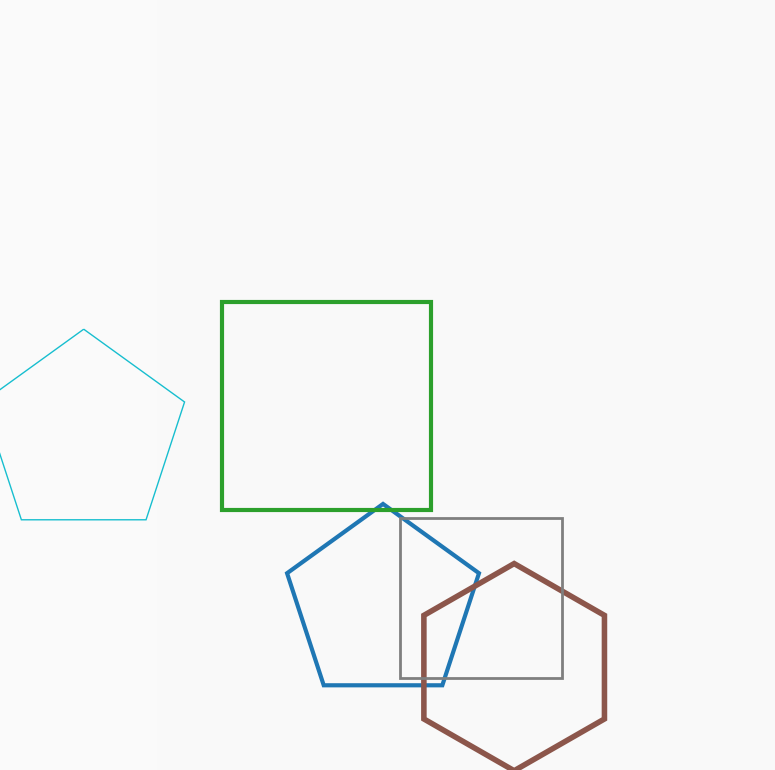[{"shape": "pentagon", "thickness": 1.5, "radius": 0.65, "center": [0.494, 0.215]}, {"shape": "square", "thickness": 1.5, "radius": 0.67, "center": [0.421, 0.473]}, {"shape": "hexagon", "thickness": 2, "radius": 0.67, "center": [0.663, 0.134]}, {"shape": "square", "thickness": 1, "radius": 0.52, "center": [0.621, 0.223]}, {"shape": "pentagon", "thickness": 0.5, "radius": 0.68, "center": [0.108, 0.436]}]